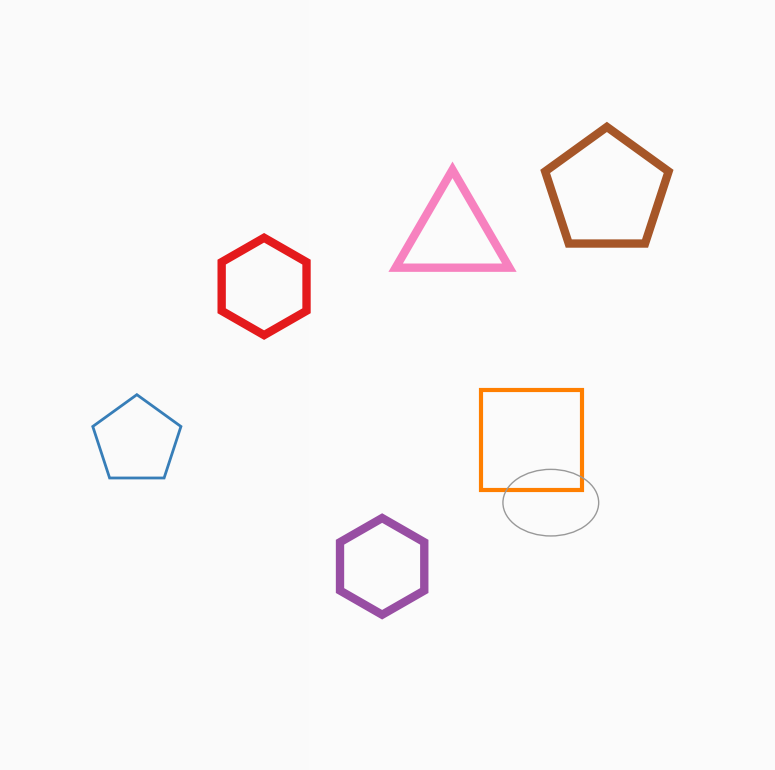[{"shape": "hexagon", "thickness": 3, "radius": 0.32, "center": [0.341, 0.628]}, {"shape": "pentagon", "thickness": 1, "radius": 0.3, "center": [0.177, 0.428]}, {"shape": "hexagon", "thickness": 3, "radius": 0.31, "center": [0.493, 0.264]}, {"shape": "square", "thickness": 1.5, "radius": 0.33, "center": [0.686, 0.428]}, {"shape": "pentagon", "thickness": 3, "radius": 0.42, "center": [0.783, 0.751]}, {"shape": "triangle", "thickness": 3, "radius": 0.42, "center": [0.584, 0.695]}, {"shape": "oval", "thickness": 0.5, "radius": 0.31, "center": [0.711, 0.347]}]